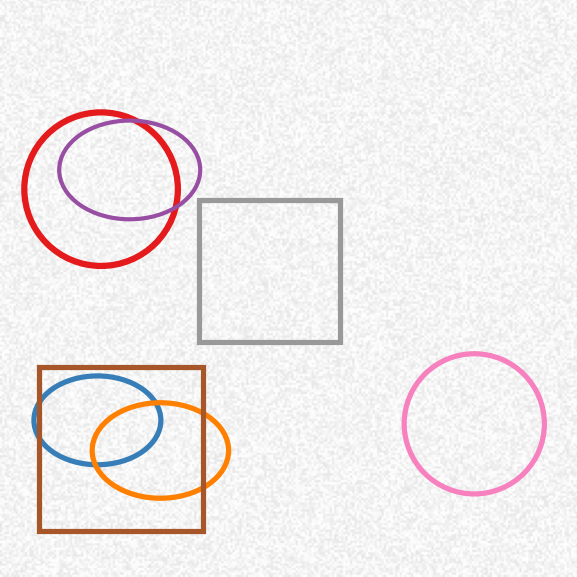[{"shape": "circle", "thickness": 3, "radius": 0.66, "center": [0.175, 0.672]}, {"shape": "oval", "thickness": 2.5, "radius": 0.55, "center": [0.169, 0.271]}, {"shape": "oval", "thickness": 2, "radius": 0.61, "center": [0.225, 0.705]}, {"shape": "oval", "thickness": 2.5, "radius": 0.59, "center": [0.278, 0.219]}, {"shape": "square", "thickness": 2.5, "radius": 0.71, "center": [0.21, 0.221]}, {"shape": "circle", "thickness": 2.5, "radius": 0.61, "center": [0.821, 0.265]}, {"shape": "square", "thickness": 2.5, "radius": 0.61, "center": [0.466, 0.53]}]